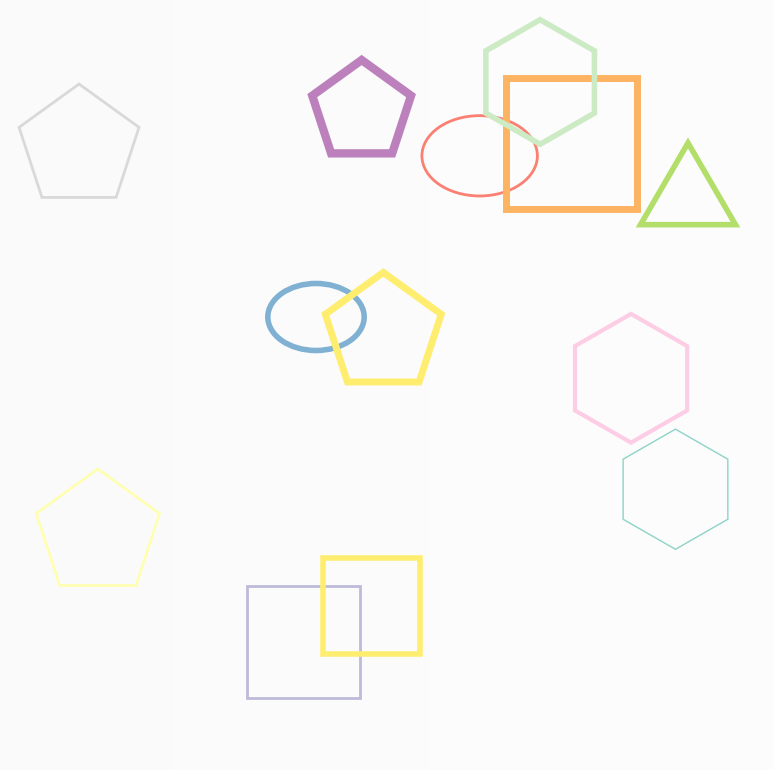[{"shape": "hexagon", "thickness": 0.5, "radius": 0.39, "center": [0.872, 0.365]}, {"shape": "pentagon", "thickness": 1, "radius": 0.42, "center": [0.126, 0.307]}, {"shape": "square", "thickness": 1, "radius": 0.36, "center": [0.391, 0.166]}, {"shape": "oval", "thickness": 1, "radius": 0.37, "center": [0.619, 0.798]}, {"shape": "oval", "thickness": 2, "radius": 0.31, "center": [0.408, 0.588]}, {"shape": "square", "thickness": 2.5, "radius": 0.42, "center": [0.737, 0.814]}, {"shape": "triangle", "thickness": 2, "radius": 0.35, "center": [0.888, 0.744]}, {"shape": "hexagon", "thickness": 1.5, "radius": 0.42, "center": [0.814, 0.509]}, {"shape": "pentagon", "thickness": 1, "radius": 0.41, "center": [0.102, 0.809]}, {"shape": "pentagon", "thickness": 3, "radius": 0.34, "center": [0.467, 0.855]}, {"shape": "hexagon", "thickness": 2, "radius": 0.4, "center": [0.697, 0.894]}, {"shape": "square", "thickness": 2, "radius": 0.31, "center": [0.479, 0.213]}, {"shape": "pentagon", "thickness": 2.5, "radius": 0.39, "center": [0.495, 0.568]}]